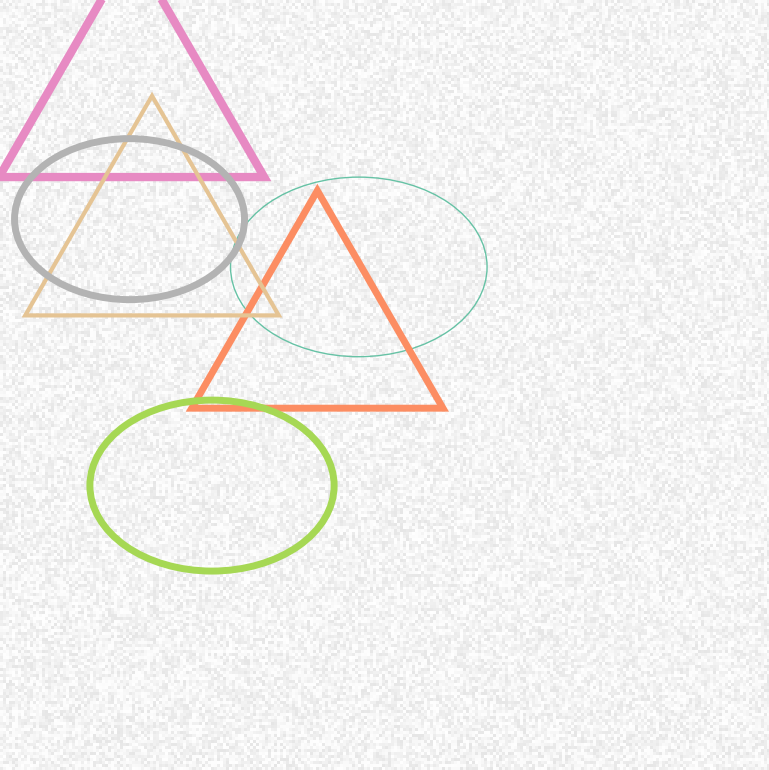[{"shape": "oval", "thickness": 0.5, "radius": 0.83, "center": [0.466, 0.653]}, {"shape": "triangle", "thickness": 2.5, "radius": 0.94, "center": [0.412, 0.564]}, {"shape": "triangle", "thickness": 3, "radius": 0.99, "center": [0.171, 0.869]}, {"shape": "oval", "thickness": 2.5, "radius": 0.79, "center": [0.275, 0.369]}, {"shape": "triangle", "thickness": 1.5, "radius": 0.95, "center": [0.197, 0.685]}, {"shape": "oval", "thickness": 2.5, "radius": 0.75, "center": [0.168, 0.715]}]